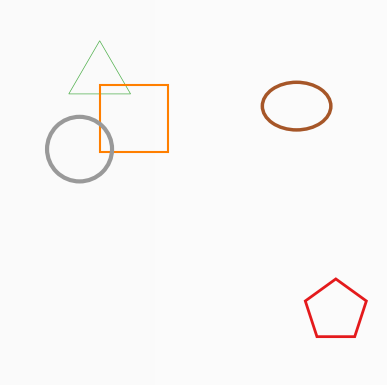[{"shape": "pentagon", "thickness": 2, "radius": 0.41, "center": [0.867, 0.193]}, {"shape": "triangle", "thickness": 0.5, "radius": 0.46, "center": [0.257, 0.802]}, {"shape": "square", "thickness": 1.5, "radius": 0.44, "center": [0.345, 0.691]}, {"shape": "oval", "thickness": 2.5, "radius": 0.44, "center": [0.765, 0.724]}, {"shape": "circle", "thickness": 3, "radius": 0.42, "center": [0.205, 0.613]}]